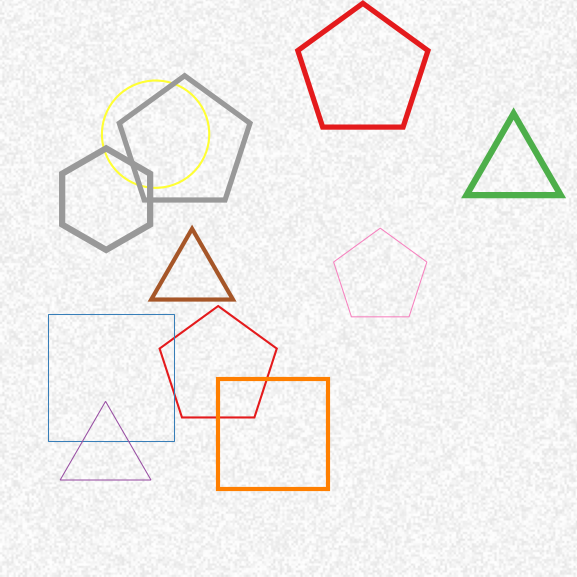[{"shape": "pentagon", "thickness": 2.5, "radius": 0.59, "center": [0.628, 0.875]}, {"shape": "pentagon", "thickness": 1, "radius": 0.53, "center": [0.378, 0.363]}, {"shape": "square", "thickness": 0.5, "radius": 0.55, "center": [0.192, 0.346]}, {"shape": "triangle", "thickness": 3, "radius": 0.47, "center": [0.889, 0.708]}, {"shape": "triangle", "thickness": 0.5, "radius": 0.45, "center": [0.183, 0.213]}, {"shape": "square", "thickness": 2, "radius": 0.48, "center": [0.473, 0.248]}, {"shape": "circle", "thickness": 1, "radius": 0.46, "center": [0.269, 0.767]}, {"shape": "triangle", "thickness": 2, "radius": 0.41, "center": [0.333, 0.521]}, {"shape": "pentagon", "thickness": 0.5, "radius": 0.42, "center": [0.658, 0.519]}, {"shape": "hexagon", "thickness": 3, "radius": 0.44, "center": [0.184, 0.654]}, {"shape": "pentagon", "thickness": 2.5, "radius": 0.59, "center": [0.32, 0.749]}]